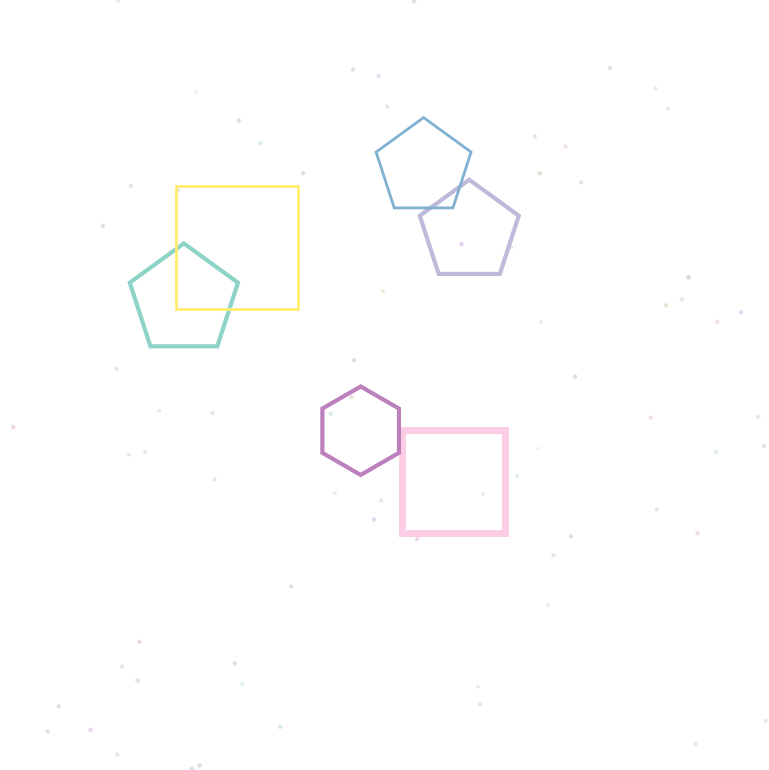[{"shape": "pentagon", "thickness": 1.5, "radius": 0.37, "center": [0.239, 0.61]}, {"shape": "pentagon", "thickness": 1.5, "radius": 0.34, "center": [0.609, 0.699]}, {"shape": "pentagon", "thickness": 1, "radius": 0.32, "center": [0.55, 0.782]}, {"shape": "square", "thickness": 2.5, "radius": 0.33, "center": [0.589, 0.375]}, {"shape": "hexagon", "thickness": 1.5, "radius": 0.29, "center": [0.468, 0.441]}, {"shape": "square", "thickness": 1, "radius": 0.4, "center": [0.308, 0.678]}]